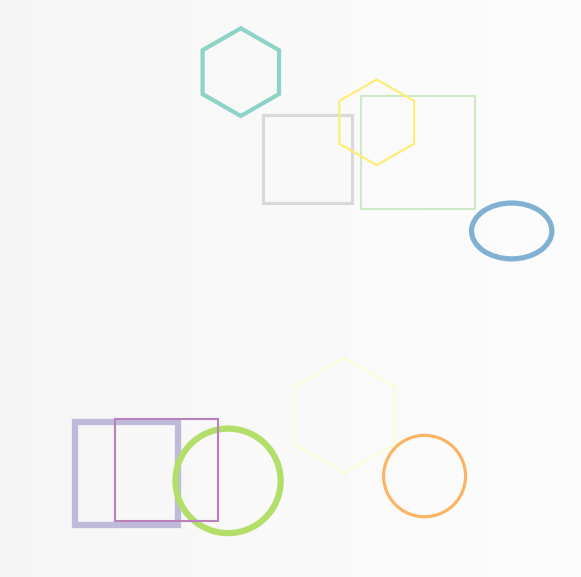[{"shape": "hexagon", "thickness": 2, "radius": 0.38, "center": [0.414, 0.874]}, {"shape": "hexagon", "thickness": 0.5, "radius": 0.5, "center": [0.592, 0.28]}, {"shape": "square", "thickness": 3, "radius": 0.45, "center": [0.218, 0.18]}, {"shape": "oval", "thickness": 2.5, "radius": 0.35, "center": [0.88, 0.599]}, {"shape": "circle", "thickness": 1.5, "radius": 0.35, "center": [0.73, 0.175]}, {"shape": "circle", "thickness": 3, "radius": 0.45, "center": [0.392, 0.166]}, {"shape": "square", "thickness": 1.5, "radius": 0.38, "center": [0.529, 0.724]}, {"shape": "square", "thickness": 1, "radius": 0.44, "center": [0.287, 0.185]}, {"shape": "square", "thickness": 1, "radius": 0.49, "center": [0.719, 0.735]}, {"shape": "hexagon", "thickness": 1, "radius": 0.37, "center": [0.648, 0.787]}]